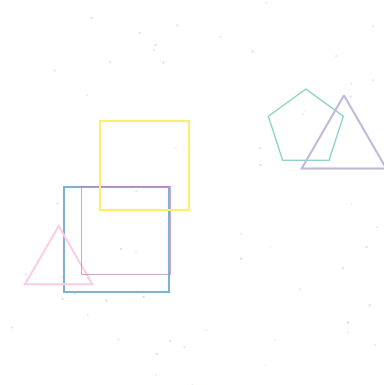[{"shape": "pentagon", "thickness": 1, "radius": 0.51, "center": [0.794, 0.666]}, {"shape": "triangle", "thickness": 1.5, "radius": 0.63, "center": [0.893, 0.626]}, {"shape": "square", "thickness": 1.5, "radius": 0.68, "center": [0.302, 0.379]}, {"shape": "triangle", "thickness": 1.5, "radius": 0.5, "center": [0.152, 0.312]}, {"shape": "square", "thickness": 0.5, "radius": 0.57, "center": [0.326, 0.402]}, {"shape": "square", "thickness": 1.5, "radius": 0.58, "center": [0.374, 0.571]}]